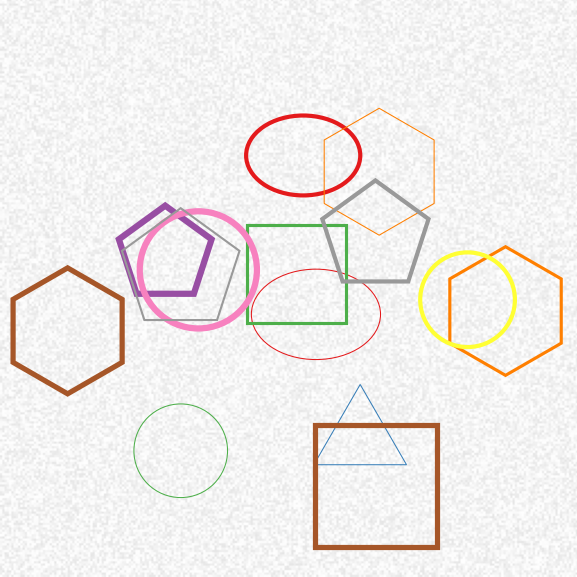[{"shape": "oval", "thickness": 0.5, "radius": 0.56, "center": [0.547, 0.455]}, {"shape": "oval", "thickness": 2, "radius": 0.49, "center": [0.525, 0.73]}, {"shape": "triangle", "thickness": 0.5, "radius": 0.46, "center": [0.624, 0.241]}, {"shape": "square", "thickness": 1.5, "radius": 0.43, "center": [0.514, 0.524]}, {"shape": "circle", "thickness": 0.5, "radius": 0.41, "center": [0.313, 0.219]}, {"shape": "pentagon", "thickness": 3, "radius": 0.42, "center": [0.286, 0.559]}, {"shape": "hexagon", "thickness": 1.5, "radius": 0.56, "center": [0.875, 0.461]}, {"shape": "hexagon", "thickness": 0.5, "radius": 0.55, "center": [0.657, 0.702]}, {"shape": "circle", "thickness": 2, "radius": 0.41, "center": [0.81, 0.48]}, {"shape": "hexagon", "thickness": 2.5, "radius": 0.55, "center": [0.117, 0.426]}, {"shape": "square", "thickness": 2.5, "radius": 0.53, "center": [0.652, 0.157]}, {"shape": "circle", "thickness": 3, "radius": 0.51, "center": [0.343, 0.532]}, {"shape": "pentagon", "thickness": 1, "radius": 0.54, "center": [0.313, 0.532]}, {"shape": "pentagon", "thickness": 2, "radius": 0.48, "center": [0.65, 0.59]}]